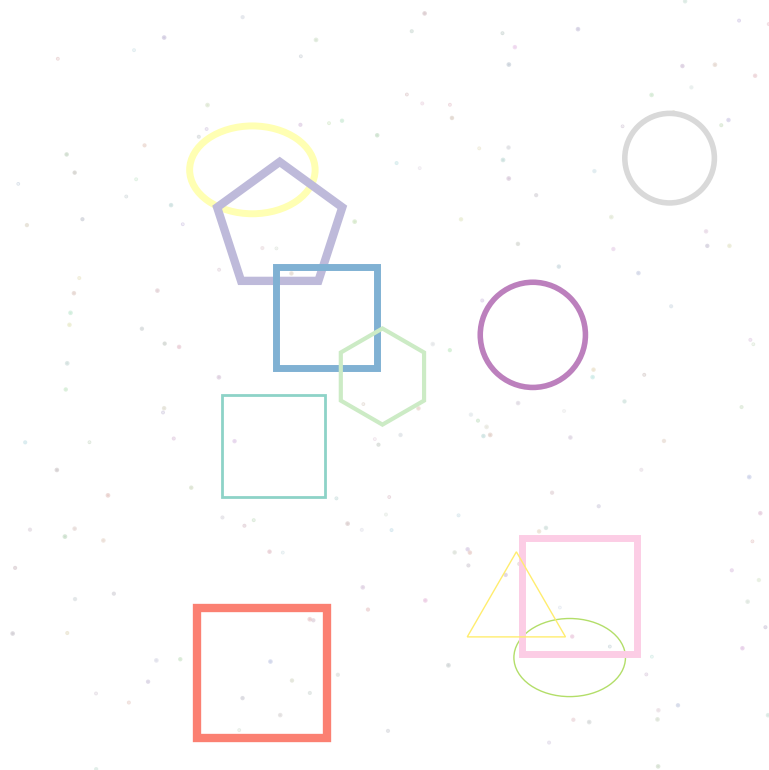[{"shape": "square", "thickness": 1, "radius": 0.33, "center": [0.355, 0.421]}, {"shape": "oval", "thickness": 2.5, "radius": 0.41, "center": [0.328, 0.779]}, {"shape": "pentagon", "thickness": 3, "radius": 0.43, "center": [0.363, 0.704]}, {"shape": "square", "thickness": 3, "radius": 0.42, "center": [0.341, 0.125]}, {"shape": "square", "thickness": 2.5, "radius": 0.33, "center": [0.424, 0.588]}, {"shape": "oval", "thickness": 0.5, "radius": 0.36, "center": [0.74, 0.146]}, {"shape": "square", "thickness": 2.5, "radius": 0.37, "center": [0.752, 0.226]}, {"shape": "circle", "thickness": 2, "radius": 0.29, "center": [0.87, 0.795]}, {"shape": "circle", "thickness": 2, "radius": 0.34, "center": [0.692, 0.565]}, {"shape": "hexagon", "thickness": 1.5, "radius": 0.31, "center": [0.497, 0.511]}, {"shape": "triangle", "thickness": 0.5, "radius": 0.37, "center": [0.671, 0.21]}]